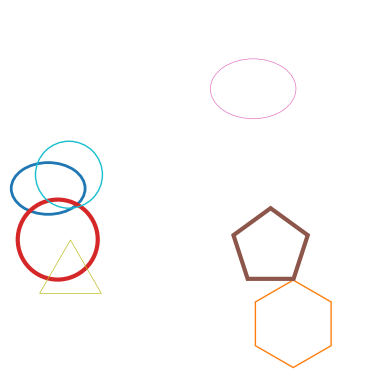[{"shape": "oval", "thickness": 2, "radius": 0.48, "center": [0.125, 0.51]}, {"shape": "hexagon", "thickness": 1, "radius": 0.57, "center": [0.762, 0.159]}, {"shape": "circle", "thickness": 3, "radius": 0.52, "center": [0.15, 0.378]}, {"shape": "pentagon", "thickness": 3, "radius": 0.51, "center": [0.703, 0.358]}, {"shape": "oval", "thickness": 0.5, "radius": 0.56, "center": [0.658, 0.769]}, {"shape": "triangle", "thickness": 0.5, "radius": 0.46, "center": [0.183, 0.284]}, {"shape": "circle", "thickness": 1, "radius": 0.43, "center": [0.179, 0.546]}]